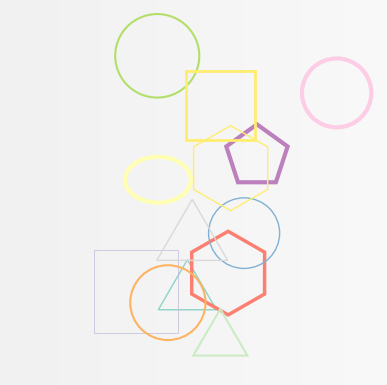[{"shape": "triangle", "thickness": 1, "radius": 0.43, "center": [0.483, 0.239]}, {"shape": "oval", "thickness": 3, "radius": 0.42, "center": [0.408, 0.533]}, {"shape": "square", "thickness": 0.5, "radius": 0.54, "center": [0.351, 0.244]}, {"shape": "hexagon", "thickness": 2.5, "radius": 0.54, "center": [0.589, 0.291]}, {"shape": "circle", "thickness": 1, "radius": 0.46, "center": [0.63, 0.394]}, {"shape": "circle", "thickness": 1.5, "radius": 0.49, "center": [0.433, 0.214]}, {"shape": "circle", "thickness": 1.5, "radius": 0.54, "center": [0.406, 0.855]}, {"shape": "circle", "thickness": 3, "radius": 0.45, "center": [0.869, 0.759]}, {"shape": "triangle", "thickness": 1, "radius": 0.53, "center": [0.496, 0.377]}, {"shape": "pentagon", "thickness": 3, "radius": 0.42, "center": [0.663, 0.594]}, {"shape": "triangle", "thickness": 1.5, "radius": 0.4, "center": [0.568, 0.117]}, {"shape": "hexagon", "thickness": 1, "radius": 0.55, "center": [0.595, 0.563]}, {"shape": "square", "thickness": 2, "radius": 0.45, "center": [0.569, 0.727]}]